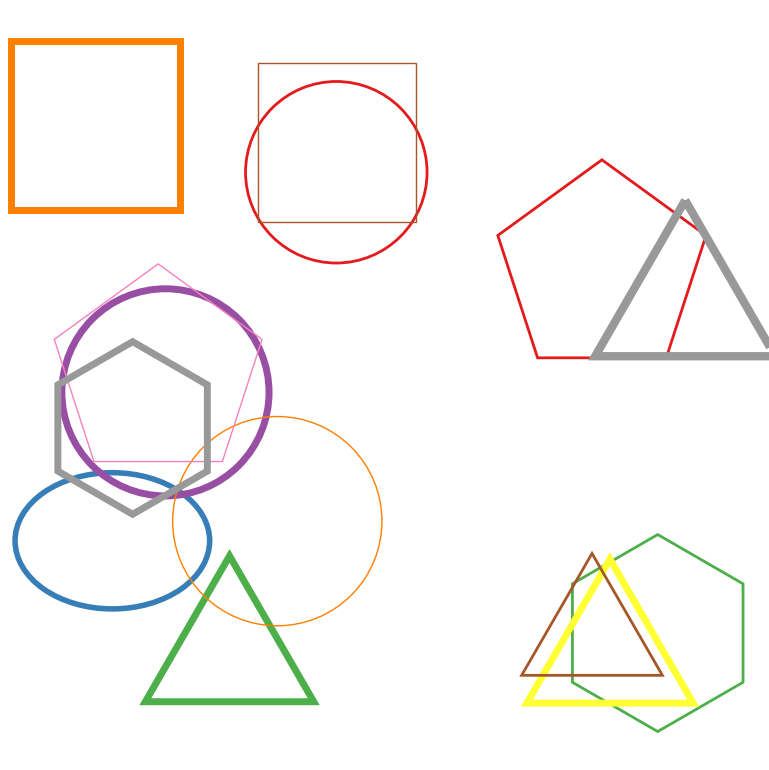[{"shape": "pentagon", "thickness": 1, "radius": 0.71, "center": [0.782, 0.65]}, {"shape": "circle", "thickness": 1, "radius": 0.59, "center": [0.437, 0.776]}, {"shape": "oval", "thickness": 2, "radius": 0.63, "center": [0.146, 0.298]}, {"shape": "triangle", "thickness": 2.5, "radius": 0.63, "center": [0.298, 0.152]}, {"shape": "hexagon", "thickness": 1, "radius": 0.64, "center": [0.854, 0.178]}, {"shape": "circle", "thickness": 2.5, "radius": 0.67, "center": [0.215, 0.49]}, {"shape": "square", "thickness": 2.5, "radius": 0.55, "center": [0.124, 0.837]}, {"shape": "circle", "thickness": 0.5, "radius": 0.68, "center": [0.36, 0.323]}, {"shape": "triangle", "thickness": 2.5, "radius": 0.62, "center": [0.792, 0.149]}, {"shape": "square", "thickness": 0.5, "radius": 0.52, "center": [0.438, 0.815]}, {"shape": "triangle", "thickness": 1, "radius": 0.53, "center": [0.769, 0.176]}, {"shape": "pentagon", "thickness": 0.5, "radius": 0.71, "center": [0.205, 0.515]}, {"shape": "hexagon", "thickness": 2.5, "radius": 0.56, "center": [0.172, 0.444]}, {"shape": "triangle", "thickness": 3, "radius": 0.68, "center": [0.89, 0.605]}]